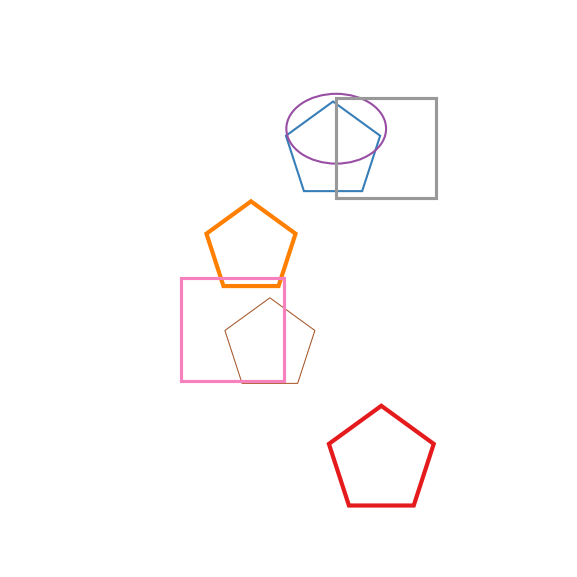[{"shape": "pentagon", "thickness": 2, "radius": 0.48, "center": [0.66, 0.201]}, {"shape": "pentagon", "thickness": 1, "radius": 0.43, "center": [0.577, 0.738]}, {"shape": "oval", "thickness": 1, "radius": 0.43, "center": [0.582, 0.776]}, {"shape": "pentagon", "thickness": 2, "radius": 0.41, "center": [0.435, 0.569]}, {"shape": "pentagon", "thickness": 0.5, "radius": 0.41, "center": [0.467, 0.402]}, {"shape": "square", "thickness": 1.5, "radius": 0.45, "center": [0.402, 0.428]}, {"shape": "square", "thickness": 1.5, "radius": 0.43, "center": [0.669, 0.742]}]